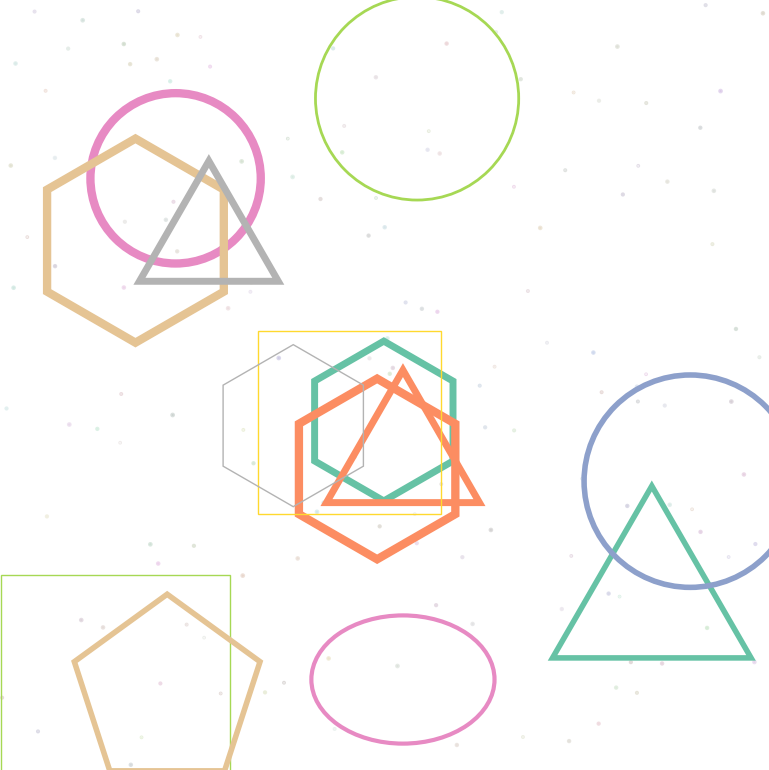[{"shape": "triangle", "thickness": 2, "radius": 0.74, "center": [0.846, 0.22]}, {"shape": "hexagon", "thickness": 2.5, "radius": 0.52, "center": [0.498, 0.453]}, {"shape": "triangle", "thickness": 2.5, "radius": 0.57, "center": [0.523, 0.405]}, {"shape": "hexagon", "thickness": 3, "radius": 0.59, "center": [0.49, 0.391]}, {"shape": "circle", "thickness": 2, "radius": 0.69, "center": [0.896, 0.375]}, {"shape": "oval", "thickness": 1.5, "radius": 0.59, "center": [0.523, 0.118]}, {"shape": "circle", "thickness": 3, "radius": 0.55, "center": [0.228, 0.768]}, {"shape": "circle", "thickness": 1, "radius": 0.66, "center": [0.542, 0.872]}, {"shape": "square", "thickness": 0.5, "radius": 0.74, "center": [0.15, 0.105]}, {"shape": "square", "thickness": 0.5, "radius": 0.59, "center": [0.454, 0.452]}, {"shape": "pentagon", "thickness": 2, "radius": 0.63, "center": [0.217, 0.101]}, {"shape": "hexagon", "thickness": 3, "radius": 0.66, "center": [0.176, 0.687]}, {"shape": "triangle", "thickness": 2.5, "radius": 0.52, "center": [0.271, 0.687]}, {"shape": "hexagon", "thickness": 0.5, "radius": 0.53, "center": [0.381, 0.447]}]